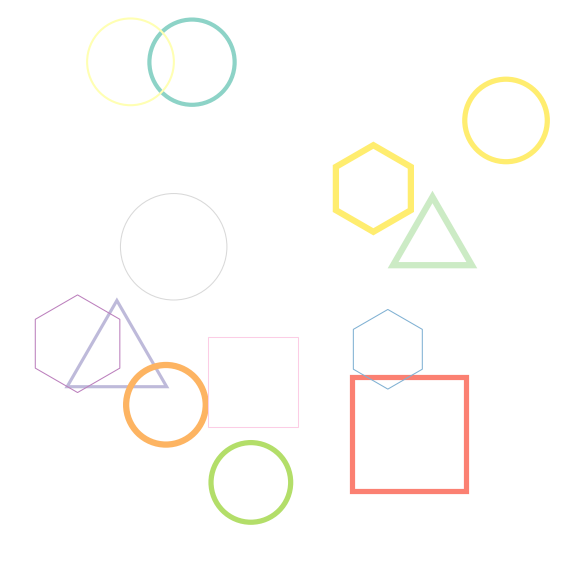[{"shape": "circle", "thickness": 2, "radius": 0.37, "center": [0.333, 0.891]}, {"shape": "circle", "thickness": 1, "radius": 0.38, "center": [0.226, 0.892]}, {"shape": "triangle", "thickness": 1.5, "radius": 0.5, "center": [0.202, 0.379]}, {"shape": "square", "thickness": 2.5, "radius": 0.49, "center": [0.709, 0.247]}, {"shape": "hexagon", "thickness": 0.5, "radius": 0.34, "center": [0.672, 0.394]}, {"shape": "circle", "thickness": 3, "radius": 0.34, "center": [0.287, 0.298]}, {"shape": "circle", "thickness": 2.5, "radius": 0.34, "center": [0.434, 0.164]}, {"shape": "square", "thickness": 0.5, "radius": 0.39, "center": [0.438, 0.337]}, {"shape": "circle", "thickness": 0.5, "radius": 0.46, "center": [0.301, 0.572]}, {"shape": "hexagon", "thickness": 0.5, "radius": 0.42, "center": [0.134, 0.404]}, {"shape": "triangle", "thickness": 3, "radius": 0.39, "center": [0.749, 0.579]}, {"shape": "hexagon", "thickness": 3, "radius": 0.37, "center": [0.647, 0.673]}, {"shape": "circle", "thickness": 2.5, "radius": 0.36, "center": [0.876, 0.791]}]